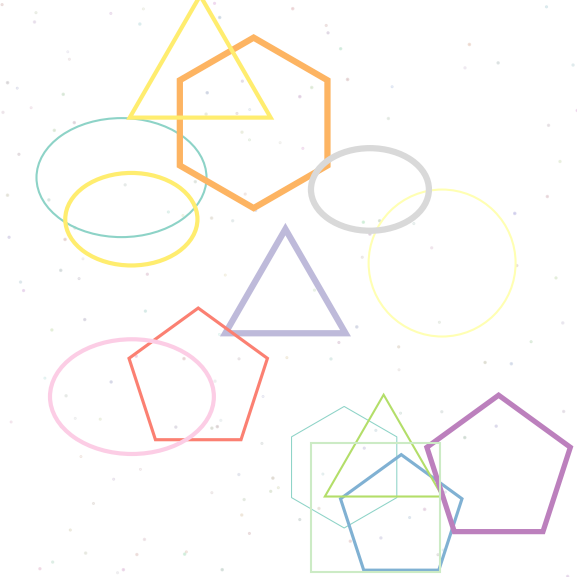[{"shape": "oval", "thickness": 1, "radius": 0.74, "center": [0.21, 0.692]}, {"shape": "hexagon", "thickness": 0.5, "radius": 0.53, "center": [0.596, 0.19]}, {"shape": "circle", "thickness": 1, "radius": 0.64, "center": [0.766, 0.544]}, {"shape": "triangle", "thickness": 3, "radius": 0.6, "center": [0.494, 0.482]}, {"shape": "pentagon", "thickness": 1.5, "radius": 0.63, "center": [0.343, 0.34]}, {"shape": "pentagon", "thickness": 1.5, "radius": 0.55, "center": [0.695, 0.101]}, {"shape": "hexagon", "thickness": 3, "radius": 0.74, "center": [0.439, 0.786]}, {"shape": "triangle", "thickness": 1, "radius": 0.59, "center": [0.664, 0.198]}, {"shape": "oval", "thickness": 2, "radius": 0.71, "center": [0.228, 0.312]}, {"shape": "oval", "thickness": 3, "radius": 0.51, "center": [0.641, 0.671]}, {"shape": "pentagon", "thickness": 2.5, "radius": 0.65, "center": [0.863, 0.184]}, {"shape": "square", "thickness": 1, "radius": 0.56, "center": [0.65, 0.121]}, {"shape": "triangle", "thickness": 2, "radius": 0.7, "center": [0.347, 0.866]}, {"shape": "oval", "thickness": 2, "radius": 0.57, "center": [0.227, 0.62]}]